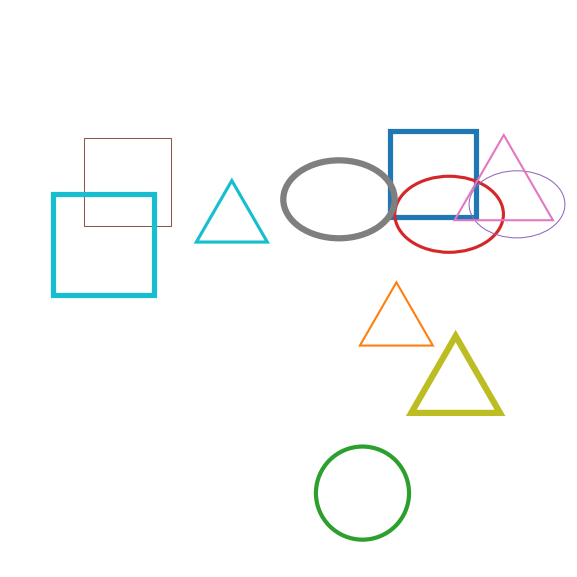[{"shape": "square", "thickness": 2.5, "radius": 0.37, "center": [0.75, 0.698]}, {"shape": "triangle", "thickness": 1, "radius": 0.36, "center": [0.686, 0.437]}, {"shape": "circle", "thickness": 2, "radius": 0.4, "center": [0.628, 0.145]}, {"shape": "oval", "thickness": 1.5, "radius": 0.47, "center": [0.778, 0.628]}, {"shape": "oval", "thickness": 0.5, "radius": 0.41, "center": [0.895, 0.645]}, {"shape": "square", "thickness": 0.5, "radius": 0.38, "center": [0.221, 0.684]}, {"shape": "triangle", "thickness": 1, "radius": 0.49, "center": [0.872, 0.667]}, {"shape": "oval", "thickness": 3, "radius": 0.48, "center": [0.587, 0.654]}, {"shape": "triangle", "thickness": 3, "radius": 0.44, "center": [0.789, 0.329]}, {"shape": "triangle", "thickness": 1.5, "radius": 0.35, "center": [0.401, 0.615]}, {"shape": "square", "thickness": 2.5, "radius": 0.44, "center": [0.18, 0.575]}]